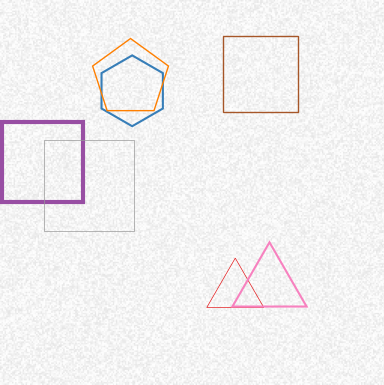[{"shape": "triangle", "thickness": 0.5, "radius": 0.43, "center": [0.611, 0.244]}, {"shape": "hexagon", "thickness": 1.5, "radius": 0.46, "center": [0.343, 0.764]}, {"shape": "square", "thickness": 3, "radius": 0.52, "center": [0.11, 0.579]}, {"shape": "pentagon", "thickness": 1, "radius": 0.52, "center": [0.339, 0.796]}, {"shape": "square", "thickness": 1, "radius": 0.49, "center": [0.677, 0.808]}, {"shape": "triangle", "thickness": 1.5, "radius": 0.56, "center": [0.7, 0.259]}, {"shape": "square", "thickness": 0.5, "radius": 0.59, "center": [0.231, 0.519]}]